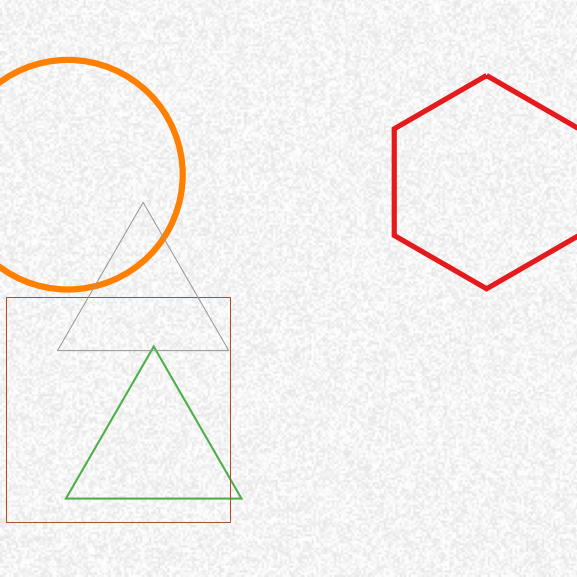[{"shape": "hexagon", "thickness": 2.5, "radius": 0.92, "center": [0.843, 0.684]}, {"shape": "triangle", "thickness": 1, "radius": 0.88, "center": [0.266, 0.224]}, {"shape": "circle", "thickness": 3, "radius": 0.99, "center": [0.118, 0.697]}, {"shape": "square", "thickness": 0.5, "radius": 0.97, "center": [0.205, 0.29]}, {"shape": "triangle", "thickness": 0.5, "radius": 0.86, "center": [0.248, 0.478]}]